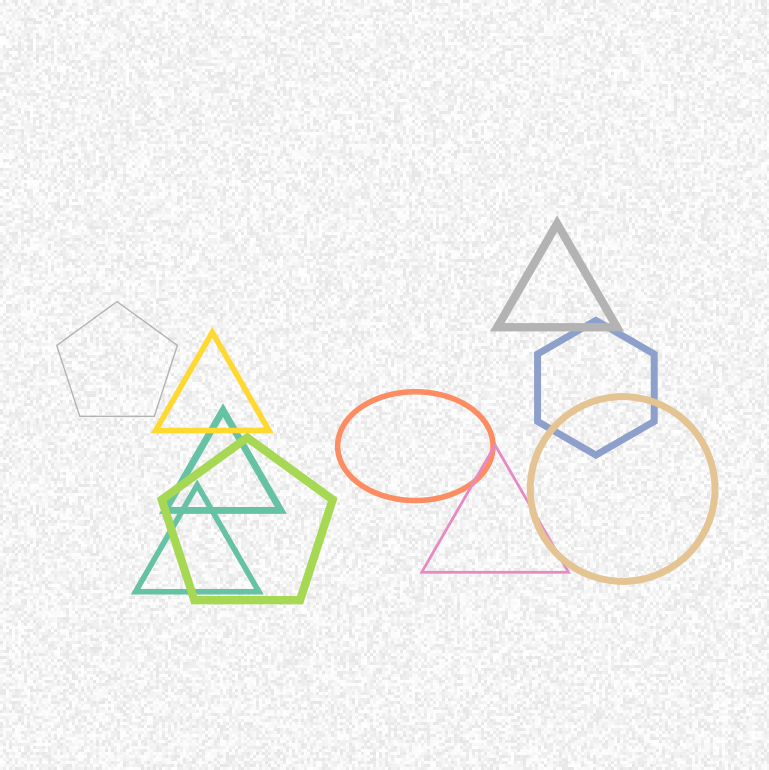[{"shape": "triangle", "thickness": 2.5, "radius": 0.43, "center": [0.29, 0.381]}, {"shape": "triangle", "thickness": 2, "radius": 0.46, "center": [0.256, 0.278]}, {"shape": "oval", "thickness": 2, "radius": 0.5, "center": [0.539, 0.421]}, {"shape": "hexagon", "thickness": 2.5, "radius": 0.44, "center": [0.774, 0.496]}, {"shape": "triangle", "thickness": 1, "radius": 0.55, "center": [0.643, 0.312]}, {"shape": "pentagon", "thickness": 3, "radius": 0.58, "center": [0.321, 0.315]}, {"shape": "triangle", "thickness": 2, "radius": 0.43, "center": [0.276, 0.483]}, {"shape": "circle", "thickness": 2.5, "radius": 0.6, "center": [0.809, 0.365]}, {"shape": "triangle", "thickness": 3, "radius": 0.45, "center": [0.724, 0.62]}, {"shape": "pentagon", "thickness": 0.5, "radius": 0.41, "center": [0.152, 0.526]}]